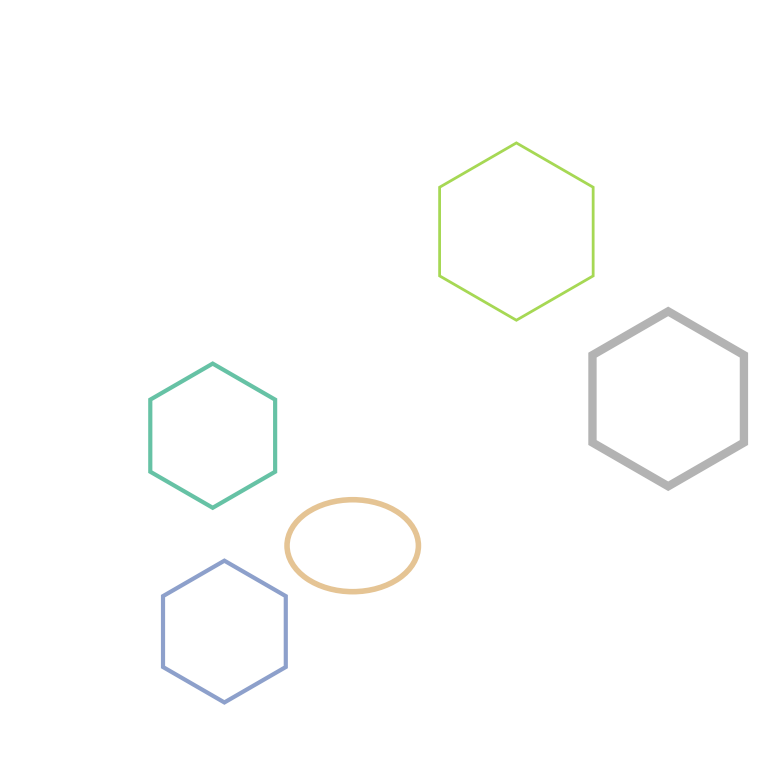[{"shape": "hexagon", "thickness": 1.5, "radius": 0.47, "center": [0.276, 0.434]}, {"shape": "hexagon", "thickness": 1.5, "radius": 0.46, "center": [0.291, 0.18]}, {"shape": "hexagon", "thickness": 1, "radius": 0.58, "center": [0.671, 0.699]}, {"shape": "oval", "thickness": 2, "radius": 0.43, "center": [0.458, 0.291]}, {"shape": "hexagon", "thickness": 3, "radius": 0.57, "center": [0.868, 0.482]}]